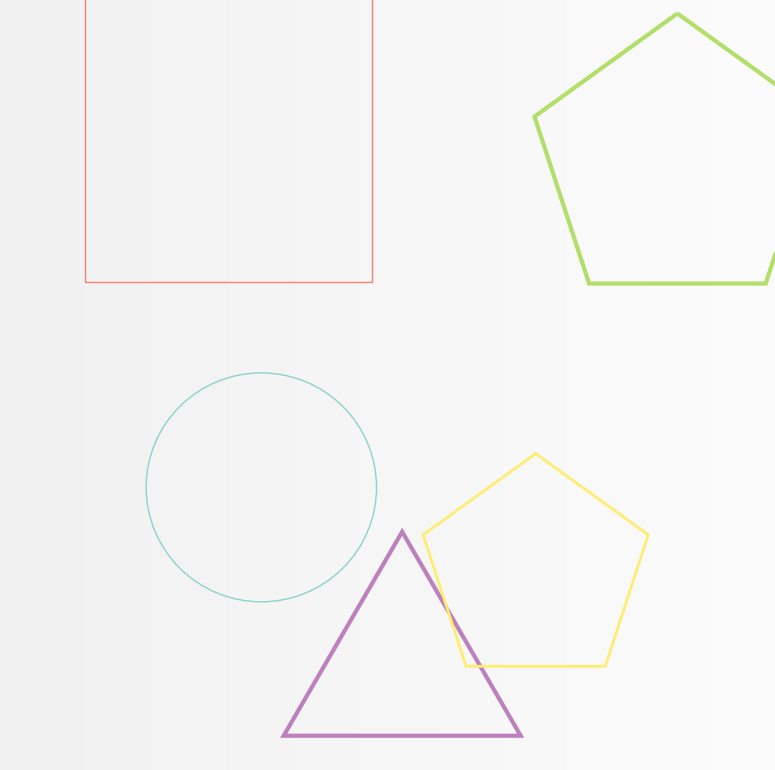[{"shape": "circle", "thickness": 0.5, "radius": 0.74, "center": [0.337, 0.367]}, {"shape": "square", "thickness": 0.5, "radius": 0.92, "center": [0.295, 0.819]}, {"shape": "pentagon", "thickness": 1.5, "radius": 0.97, "center": [0.874, 0.789]}, {"shape": "triangle", "thickness": 1.5, "radius": 0.88, "center": [0.519, 0.133]}, {"shape": "pentagon", "thickness": 1, "radius": 0.76, "center": [0.691, 0.258]}]